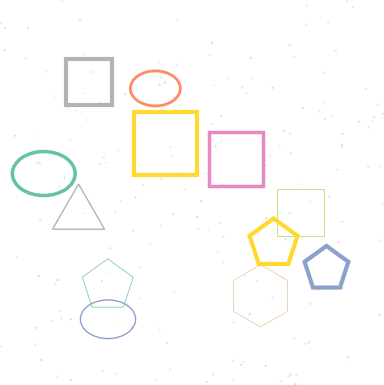[{"shape": "pentagon", "thickness": 0.5, "radius": 0.35, "center": [0.28, 0.258]}, {"shape": "oval", "thickness": 2.5, "radius": 0.41, "center": [0.114, 0.549]}, {"shape": "oval", "thickness": 2, "radius": 0.32, "center": [0.403, 0.77]}, {"shape": "pentagon", "thickness": 3, "radius": 0.3, "center": [0.848, 0.301]}, {"shape": "oval", "thickness": 1, "radius": 0.36, "center": [0.28, 0.171]}, {"shape": "square", "thickness": 2.5, "radius": 0.35, "center": [0.614, 0.588]}, {"shape": "square", "thickness": 0.5, "radius": 0.3, "center": [0.781, 0.448]}, {"shape": "pentagon", "thickness": 3, "radius": 0.33, "center": [0.711, 0.367]}, {"shape": "square", "thickness": 3, "radius": 0.4, "center": [0.43, 0.627]}, {"shape": "hexagon", "thickness": 0.5, "radius": 0.4, "center": [0.677, 0.232]}, {"shape": "square", "thickness": 3, "radius": 0.3, "center": [0.23, 0.787]}, {"shape": "triangle", "thickness": 1, "radius": 0.39, "center": [0.204, 0.444]}]